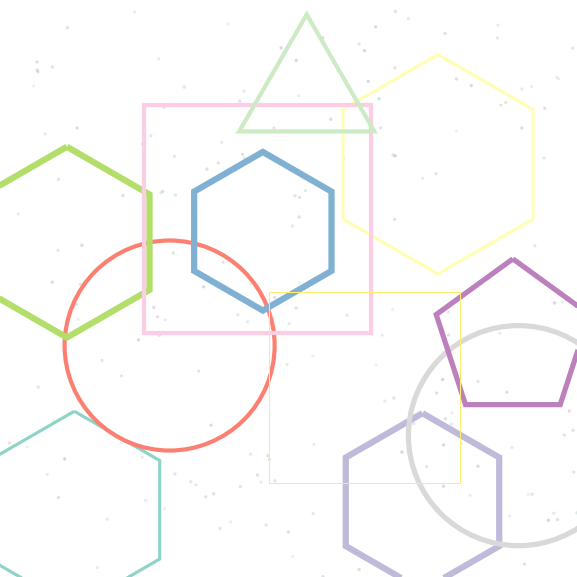[{"shape": "hexagon", "thickness": 1.5, "radius": 0.85, "center": [0.129, 0.116]}, {"shape": "hexagon", "thickness": 1.5, "radius": 0.95, "center": [0.758, 0.715]}, {"shape": "hexagon", "thickness": 3, "radius": 0.77, "center": [0.732, 0.13]}, {"shape": "circle", "thickness": 2, "radius": 0.91, "center": [0.294, 0.401]}, {"shape": "hexagon", "thickness": 3, "radius": 0.69, "center": [0.455, 0.599]}, {"shape": "hexagon", "thickness": 3, "radius": 0.83, "center": [0.116, 0.58]}, {"shape": "square", "thickness": 2, "radius": 0.99, "center": [0.446, 0.62]}, {"shape": "circle", "thickness": 2.5, "radius": 0.95, "center": [0.898, 0.245]}, {"shape": "pentagon", "thickness": 2.5, "radius": 0.7, "center": [0.888, 0.411]}, {"shape": "triangle", "thickness": 2, "radius": 0.68, "center": [0.531, 0.839]}, {"shape": "square", "thickness": 0.5, "radius": 0.83, "center": [0.631, 0.328]}]